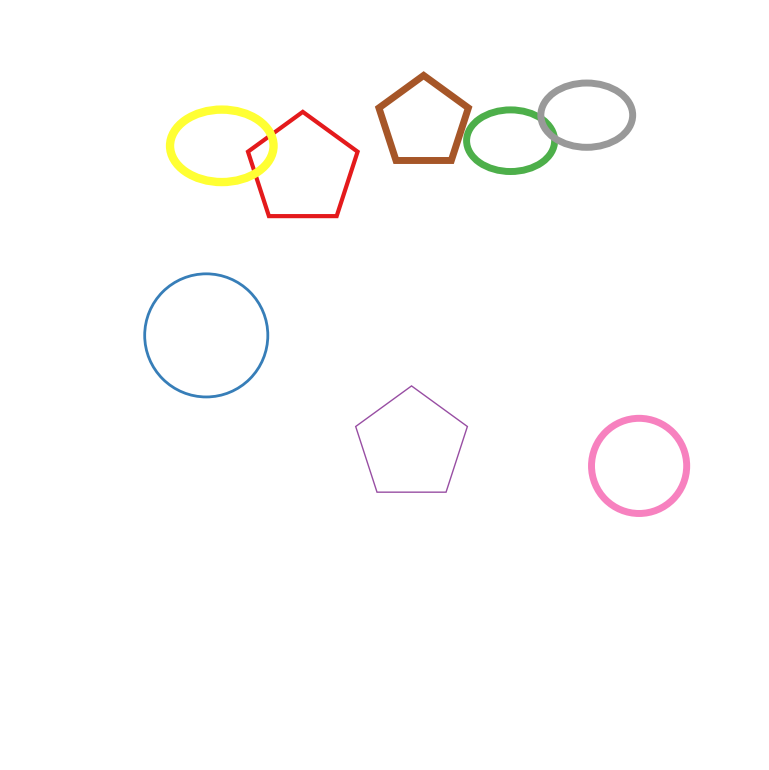[{"shape": "pentagon", "thickness": 1.5, "radius": 0.37, "center": [0.393, 0.78]}, {"shape": "circle", "thickness": 1, "radius": 0.4, "center": [0.268, 0.564]}, {"shape": "oval", "thickness": 2.5, "radius": 0.29, "center": [0.663, 0.817]}, {"shape": "pentagon", "thickness": 0.5, "radius": 0.38, "center": [0.534, 0.423]}, {"shape": "oval", "thickness": 3, "radius": 0.34, "center": [0.288, 0.811]}, {"shape": "pentagon", "thickness": 2.5, "radius": 0.31, "center": [0.55, 0.841]}, {"shape": "circle", "thickness": 2.5, "radius": 0.31, "center": [0.83, 0.395]}, {"shape": "oval", "thickness": 2.5, "radius": 0.3, "center": [0.762, 0.85]}]